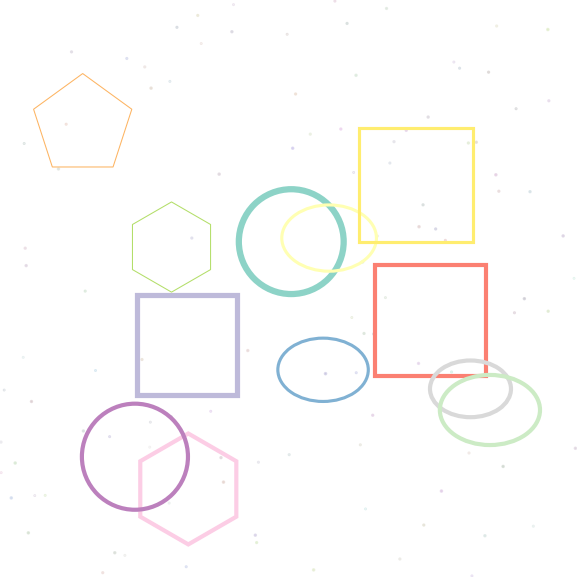[{"shape": "circle", "thickness": 3, "radius": 0.45, "center": [0.504, 0.581]}, {"shape": "oval", "thickness": 1.5, "radius": 0.41, "center": [0.57, 0.587]}, {"shape": "square", "thickness": 2.5, "radius": 0.43, "center": [0.324, 0.402]}, {"shape": "square", "thickness": 2, "radius": 0.48, "center": [0.745, 0.445]}, {"shape": "oval", "thickness": 1.5, "radius": 0.39, "center": [0.559, 0.359]}, {"shape": "pentagon", "thickness": 0.5, "radius": 0.45, "center": [0.143, 0.782]}, {"shape": "hexagon", "thickness": 0.5, "radius": 0.39, "center": [0.297, 0.571]}, {"shape": "hexagon", "thickness": 2, "radius": 0.48, "center": [0.326, 0.152]}, {"shape": "oval", "thickness": 2, "radius": 0.35, "center": [0.815, 0.326]}, {"shape": "circle", "thickness": 2, "radius": 0.46, "center": [0.234, 0.208]}, {"shape": "oval", "thickness": 2, "radius": 0.43, "center": [0.848, 0.289]}, {"shape": "square", "thickness": 1.5, "radius": 0.49, "center": [0.72, 0.679]}]